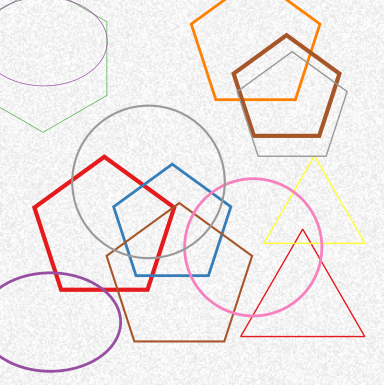[{"shape": "triangle", "thickness": 1, "radius": 0.93, "center": [0.786, 0.219]}, {"shape": "pentagon", "thickness": 3, "radius": 0.95, "center": [0.271, 0.402]}, {"shape": "pentagon", "thickness": 2, "radius": 0.8, "center": [0.447, 0.414]}, {"shape": "hexagon", "thickness": 0.5, "radius": 0.96, "center": [0.112, 0.848]}, {"shape": "oval", "thickness": 2, "radius": 0.91, "center": [0.131, 0.163]}, {"shape": "oval", "thickness": 0.5, "radius": 0.82, "center": [0.114, 0.892]}, {"shape": "pentagon", "thickness": 2, "radius": 0.88, "center": [0.664, 0.883]}, {"shape": "triangle", "thickness": 1, "radius": 0.76, "center": [0.817, 0.444]}, {"shape": "pentagon", "thickness": 3, "radius": 0.72, "center": [0.744, 0.764]}, {"shape": "pentagon", "thickness": 1.5, "radius": 0.99, "center": [0.466, 0.274]}, {"shape": "circle", "thickness": 2, "radius": 0.89, "center": [0.658, 0.358]}, {"shape": "pentagon", "thickness": 1, "radius": 0.75, "center": [0.759, 0.716]}, {"shape": "circle", "thickness": 1.5, "radius": 0.99, "center": [0.386, 0.528]}]